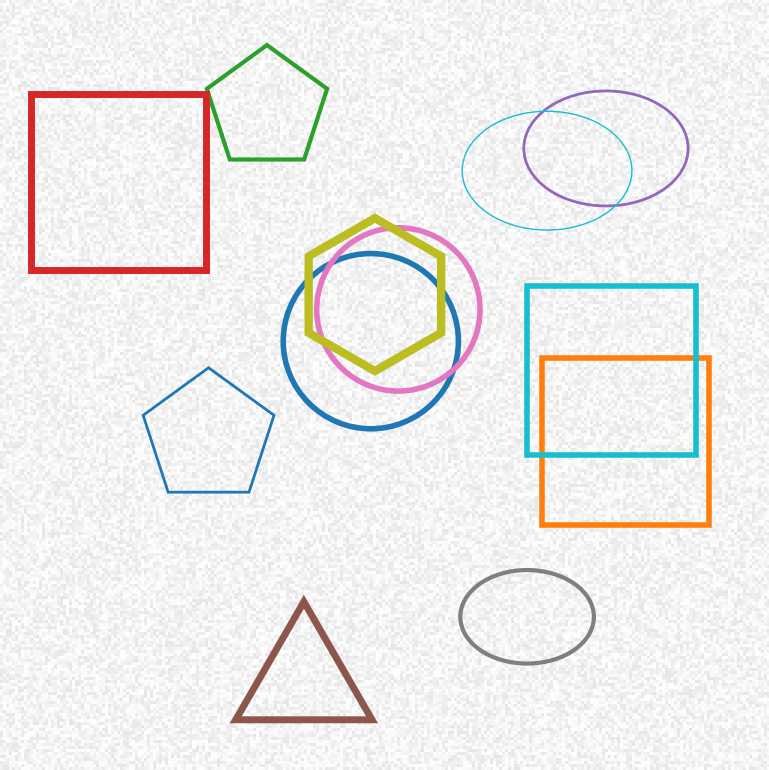[{"shape": "circle", "thickness": 2, "radius": 0.57, "center": [0.482, 0.557]}, {"shape": "pentagon", "thickness": 1, "radius": 0.45, "center": [0.271, 0.433]}, {"shape": "square", "thickness": 2, "radius": 0.54, "center": [0.812, 0.426]}, {"shape": "pentagon", "thickness": 1.5, "radius": 0.41, "center": [0.347, 0.859]}, {"shape": "square", "thickness": 2.5, "radius": 0.57, "center": [0.154, 0.764]}, {"shape": "oval", "thickness": 1, "radius": 0.53, "center": [0.787, 0.807]}, {"shape": "triangle", "thickness": 2.5, "radius": 0.51, "center": [0.395, 0.116]}, {"shape": "circle", "thickness": 2, "radius": 0.53, "center": [0.517, 0.598]}, {"shape": "oval", "thickness": 1.5, "radius": 0.43, "center": [0.685, 0.199]}, {"shape": "hexagon", "thickness": 3, "radius": 0.5, "center": [0.487, 0.617]}, {"shape": "oval", "thickness": 0.5, "radius": 0.55, "center": [0.71, 0.778]}, {"shape": "square", "thickness": 2, "radius": 0.55, "center": [0.795, 0.519]}]